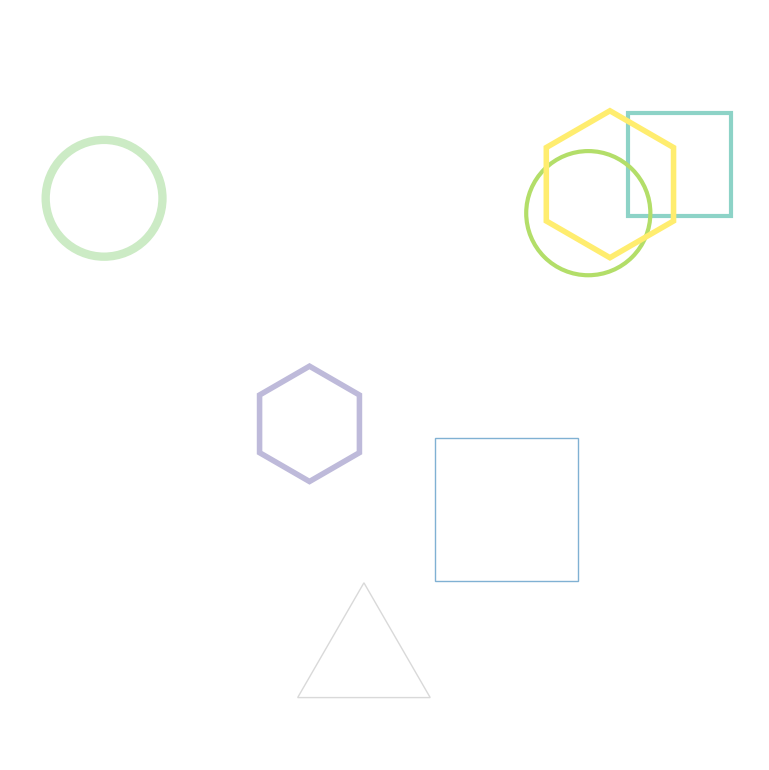[{"shape": "square", "thickness": 1.5, "radius": 0.34, "center": [0.883, 0.787]}, {"shape": "hexagon", "thickness": 2, "radius": 0.37, "center": [0.402, 0.45]}, {"shape": "square", "thickness": 0.5, "radius": 0.47, "center": [0.658, 0.338]}, {"shape": "circle", "thickness": 1.5, "radius": 0.4, "center": [0.764, 0.723]}, {"shape": "triangle", "thickness": 0.5, "radius": 0.5, "center": [0.473, 0.144]}, {"shape": "circle", "thickness": 3, "radius": 0.38, "center": [0.135, 0.742]}, {"shape": "hexagon", "thickness": 2, "radius": 0.48, "center": [0.792, 0.761]}]